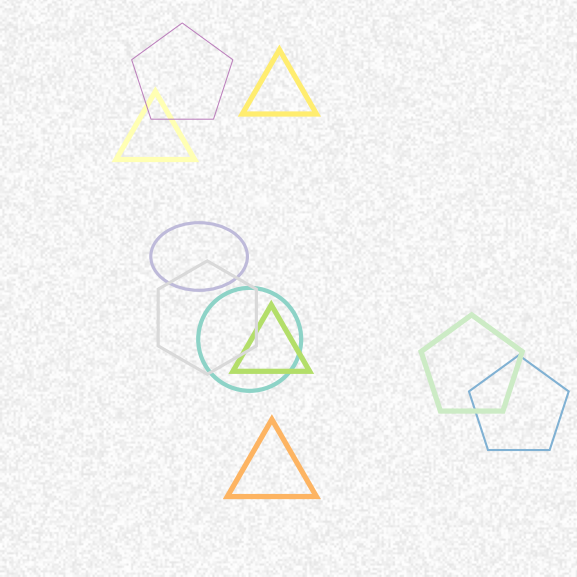[{"shape": "circle", "thickness": 2, "radius": 0.45, "center": [0.432, 0.412]}, {"shape": "triangle", "thickness": 2.5, "radius": 0.39, "center": [0.269, 0.762]}, {"shape": "oval", "thickness": 1.5, "radius": 0.42, "center": [0.345, 0.555]}, {"shape": "pentagon", "thickness": 1, "radius": 0.45, "center": [0.898, 0.293]}, {"shape": "triangle", "thickness": 2.5, "radius": 0.45, "center": [0.471, 0.184]}, {"shape": "triangle", "thickness": 2.5, "radius": 0.38, "center": [0.47, 0.395]}, {"shape": "hexagon", "thickness": 1.5, "radius": 0.49, "center": [0.359, 0.449]}, {"shape": "pentagon", "thickness": 0.5, "radius": 0.46, "center": [0.316, 0.867]}, {"shape": "pentagon", "thickness": 2.5, "radius": 0.46, "center": [0.817, 0.362]}, {"shape": "triangle", "thickness": 2.5, "radius": 0.37, "center": [0.484, 0.839]}]